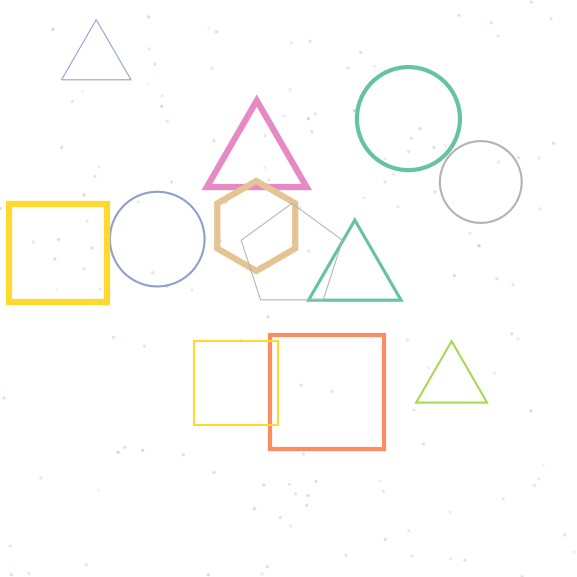[{"shape": "circle", "thickness": 2, "radius": 0.45, "center": [0.707, 0.794]}, {"shape": "triangle", "thickness": 1.5, "radius": 0.46, "center": [0.614, 0.526]}, {"shape": "square", "thickness": 2, "radius": 0.49, "center": [0.566, 0.321]}, {"shape": "triangle", "thickness": 0.5, "radius": 0.35, "center": [0.167, 0.896]}, {"shape": "circle", "thickness": 1, "radius": 0.41, "center": [0.272, 0.585]}, {"shape": "triangle", "thickness": 3, "radius": 0.5, "center": [0.445, 0.725]}, {"shape": "triangle", "thickness": 1, "radius": 0.35, "center": [0.782, 0.337]}, {"shape": "square", "thickness": 1, "radius": 0.36, "center": [0.408, 0.336]}, {"shape": "square", "thickness": 3, "radius": 0.42, "center": [0.101, 0.561]}, {"shape": "hexagon", "thickness": 3, "radius": 0.39, "center": [0.444, 0.608]}, {"shape": "pentagon", "thickness": 0.5, "radius": 0.46, "center": [0.505, 0.555]}, {"shape": "circle", "thickness": 1, "radius": 0.35, "center": [0.833, 0.684]}]